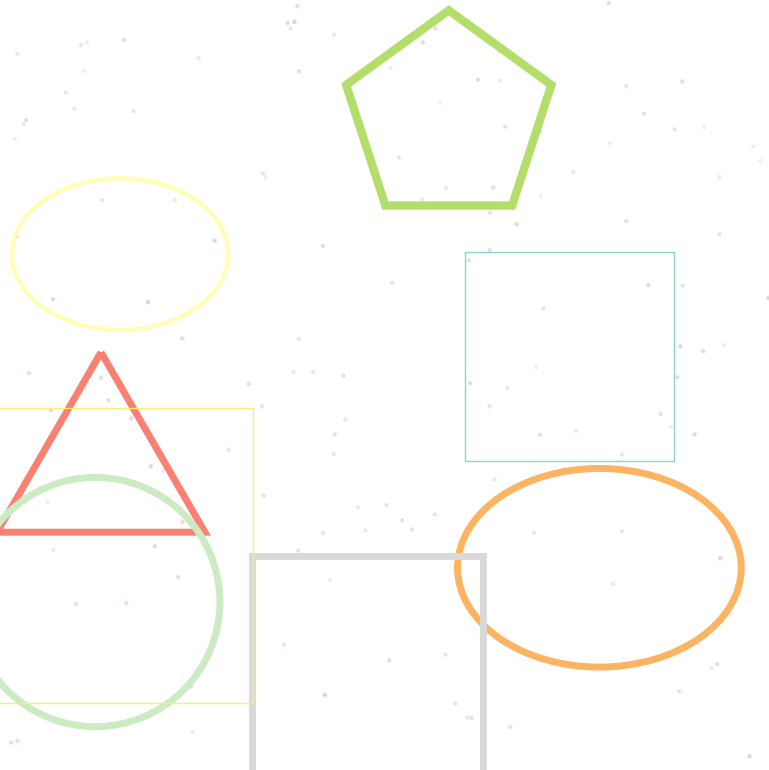[{"shape": "square", "thickness": 0.5, "radius": 0.68, "center": [0.74, 0.537]}, {"shape": "oval", "thickness": 1.5, "radius": 0.7, "center": [0.156, 0.67]}, {"shape": "triangle", "thickness": 2.5, "radius": 0.78, "center": [0.131, 0.387]}, {"shape": "oval", "thickness": 2.5, "radius": 0.92, "center": [0.778, 0.263]}, {"shape": "pentagon", "thickness": 3, "radius": 0.7, "center": [0.583, 0.846]}, {"shape": "square", "thickness": 2.5, "radius": 0.75, "center": [0.477, 0.128]}, {"shape": "circle", "thickness": 2.5, "radius": 0.81, "center": [0.124, 0.218]}, {"shape": "square", "thickness": 0.5, "radius": 0.96, "center": [0.137, 0.278]}]